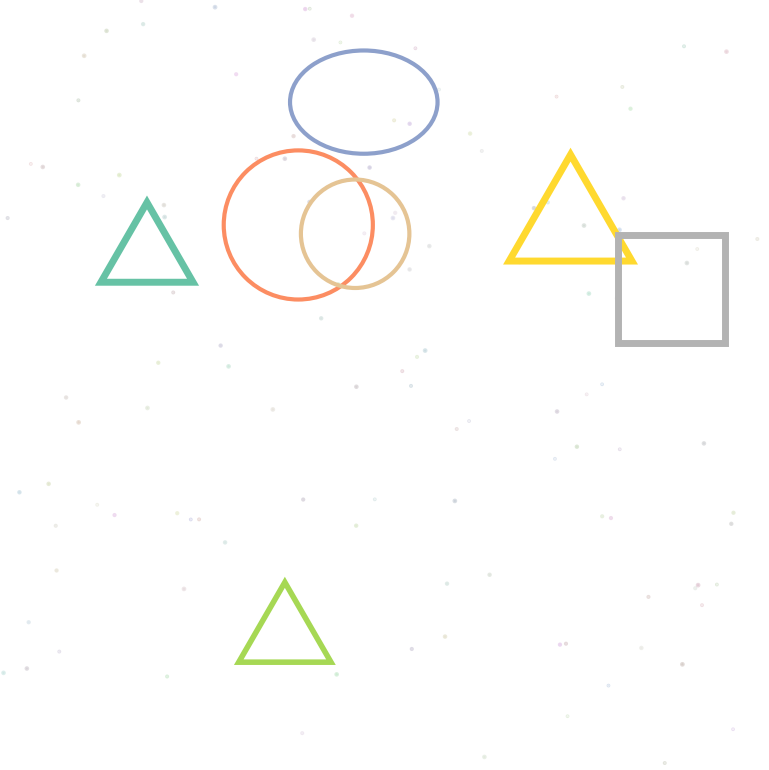[{"shape": "triangle", "thickness": 2.5, "radius": 0.35, "center": [0.191, 0.668]}, {"shape": "circle", "thickness": 1.5, "radius": 0.48, "center": [0.387, 0.708]}, {"shape": "oval", "thickness": 1.5, "radius": 0.48, "center": [0.472, 0.867]}, {"shape": "triangle", "thickness": 2, "radius": 0.35, "center": [0.37, 0.175]}, {"shape": "triangle", "thickness": 2.5, "radius": 0.46, "center": [0.741, 0.707]}, {"shape": "circle", "thickness": 1.5, "radius": 0.35, "center": [0.461, 0.696]}, {"shape": "square", "thickness": 2.5, "radius": 0.35, "center": [0.872, 0.624]}]